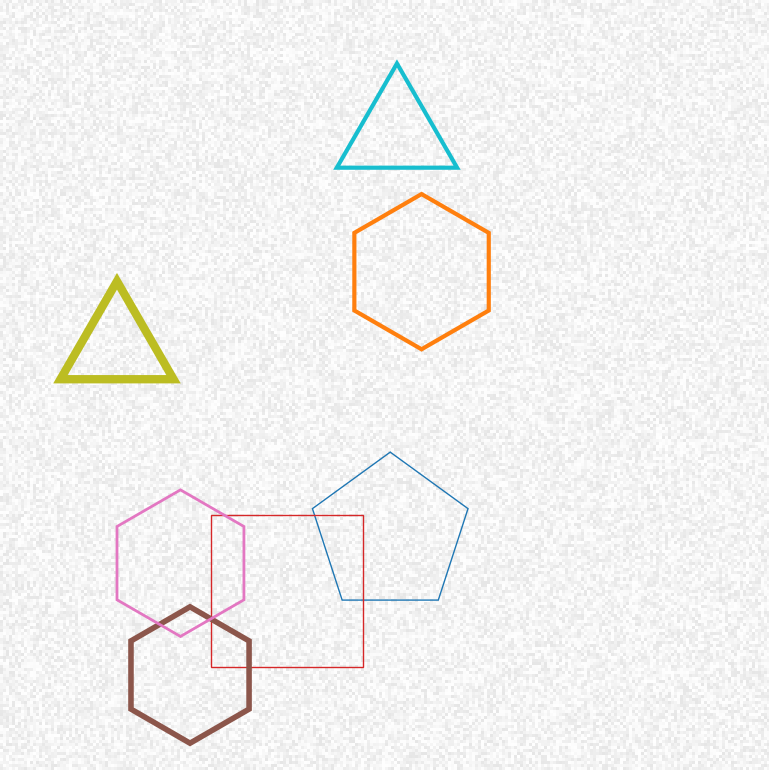[{"shape": "pentagon", "thickness": 0.5, "radius": 0.53, "center": [0.507, 0.307]}, {"shape": "hexagon", "thickness": 1.5, "radius": 0.5, "center": [0.547, 0.647]}, {"shape": "square", "thickness": 0.5, "radius": 0.49, "center": [0.373, 0.233]}, {"shape": "hexagon", "thickness": 2, "radius": 0.44, "center": [0.247, 0.123]}, {"shape": "hexagon", "thickness": 1, "radius": 0.48, "center": [0.234, 0.269]}, {"shape": "triangle", "thickness": 3, "radius": 0.42, "center": [0.152, 0.55]}, {"shape": "triangle", "thickness": 1.5, "radius": 0.45, "center": [0.516, 0.827]}]